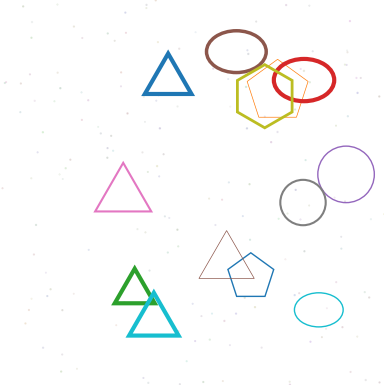[{"shape": "triangle", "thickness": 3, "radius": 0.35, "center": [0.437, 0.791]}, {"shape": "pentagon", "thickness": 1, "radius": 0.31, "center": [0.651, 0.281]}, {"shape": "pentagon", "thickness": 0.5, "radius": 0.42, "center": [0.721, 0.763]}, {"shape": "triangle", "thickness": 3, "radius": 0.3, "center": [0.35, 0.242]}, {"shape": "oval", "thickness": 3, "radius": 0.39, "center": [0.79, 0.792]}, {"shape": "circle", "thickness": 1, "radius": 0.37, "center": [0.899, 0.547]}, {"shape": "triangle", "thickness": 0.5, "radius": 0.41, "center": [0.589, 0.318]}, {"shape": "oval", "thickness": 2.5, "radius": 0.39, "center": [0.614, 0.866]}, {"shape": "triangle", "thickness": 1.5, "radius": 0.42, "center": [0.32, 0.493]}, {"shape": "circle", "thickness": 1.5, "radius": 0.29, "center": [0.787, 0.474]}, {"shape": "hexagon", "thickness": 2, "radius": 0.41, "center": [0.688, 0.75]}, {"shape": "oval", "thickness": 1, "radius": 0.32, "center": [0.828, 0.195]}, {"shape": "triangle", "thickness": 3, "radius": 0.37, "center": [0.4, 0.165]}]